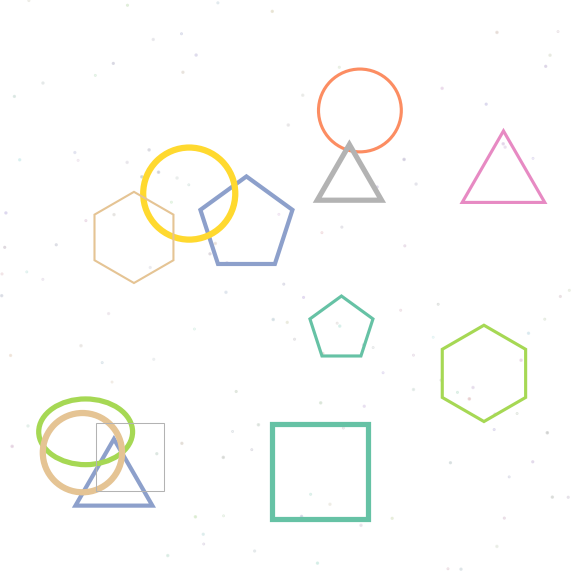[{"shape": "pentagon", "thickness": 1.5, "radius": 0.29, "center": [0.591, 0.429]}, {"shape": "square", "thickness": 2.5, "radius": 0.41, "center": [0.554, 0.183]}, {"shape": "circle", "thickness": 1.5, "radius": 0.36, "center": [0.623, 0.808]}, {"shape": "pentagon", "thickness": 2, "radius": 0.42, "center": [0.427, 0.61]}, {"shape": "triangle", "thickness": 2, "radius": 0.38, "center": [0.197, 0.162]}, {"shape": "triangle", "thickness": 1.5, "radius": 0.41, "center": [0.872, 0.69]}, {"shape": "hexagon", "thickness": 1.5, "radius": 0.42, "center": [0.838, 0.353]}, {"shape": "oval", "thickness": 2.5, "radius": 0.41, "center": [0.148, 0.251]}, {"shape": "circle", "thickness": 3, "radius": 0.4, "center": [0.328, 0.664]}, {"shape": "hexagon", "thickness": 1, "radius": 0.39, "center": [0.232, 0.588]}, {"shape": "circle", "thickness": 3, "radius": 0.34, "center": [0.143, 0.215]}, {"shape": "square", "thickness": 0.5, "radius": 0.29, "center": [0.225, 0.207]}, {"shape": "triangle", "thickness": 2.5, "radius": 0.32, "center": [0.605, 0.685]}]